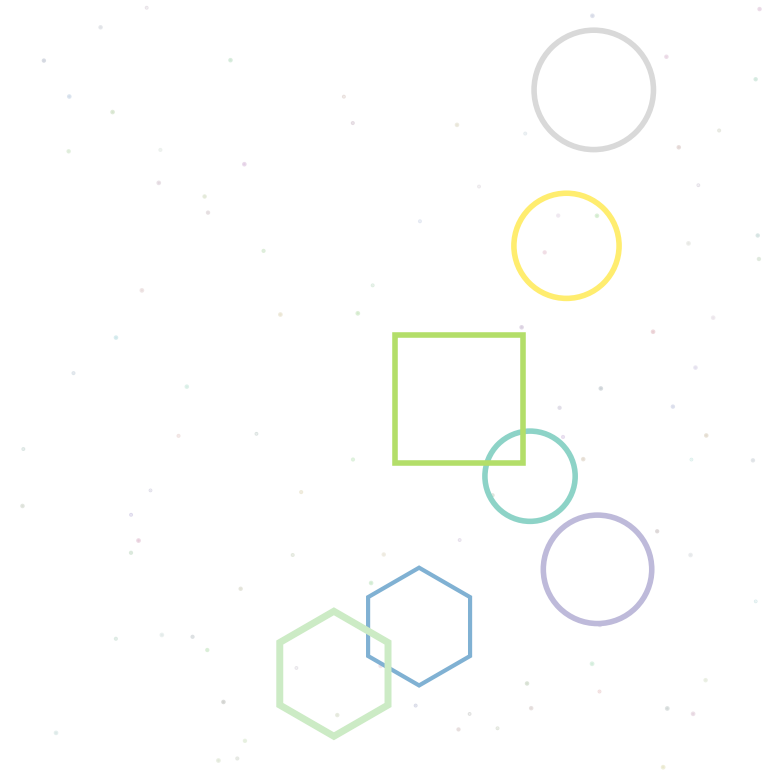[{"shape": "circle", "thickness": 2, "radius": 0.29, "center": [0.688, 0.382]}, {"shape": "circle", "thickness": 2, "radius": 0.35, "center": [0.776, 0.261]}, {"shape": "hexagon", "thickness": 1.5, "radius": 0.38, "center": [0.544, 0.186]}, {"shape": "square", "thickness": 2, "radius": 0.42, "center": [0.596, 0.482]}, {"shape": "circle", "thickness": 2, "radius": 0.39, "center": [0.771, 0.883]}, {"shape": "hexagon", "thickness": 2.5, "radius": 0.41, "center": [0.434, 0.125]}, {"shape": "circle", "thickness": 2, "radius": 0.34, "center": [0.736, 0.681]}]